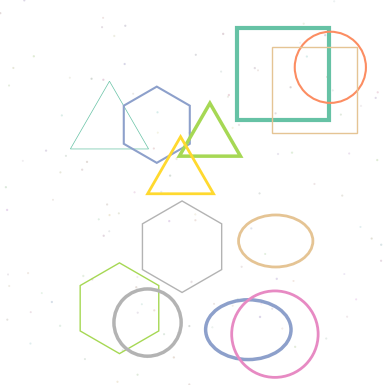[{"shape": "triangle", "thickness": 0.5, "radius": 0.59, "center": [0.284, 0.672]}, {"shape": "square", "thickness": 3, "radius": 0.6, "center": [0.736, 0.808]}, {"shape": "circle", "thickness": 1.5, "radius": 0.46, "center": [0.858, 0.825]}, {"shape": "hexagon", "thickness": 1.5, "radius": 0.5, "center": [0.407, 0.676]}, {"shape": "oval", "thickness": 2.5, "radius": 0.55, "center": [0.645, 0.144]}, {"shape": "circle", "thickness": 2, "radius": 0.56, "center": [0.714, 0.132]}, {"shape": "hexagon", "thickness": 1, "radius": 0.59, "center": [0.31, 0.199]}, {"shape": "triangle", "thickness": 2.5, "radius": 0.46, "center": [0.545, 0.64]}, {"shape": "triangle", "thickness": 2, "radius": 0.49, "center": [0.469, 0.546]}, {"shape": "square", "thickness": 1, "radius": 0.55, "center": [0.817, 0.766]}, {"shape": "oval", "thickness": 2, "radius": 0.48, "center": [0.716, 0.374]}, {"shape": "hexagon", "thickness": 1, "radius": 0.59, "center": [0.473, 0.359]}, {"shape": "circle", "thickness": 2.5, "radius": 0.44, "center": [0.383, 0.162]}]